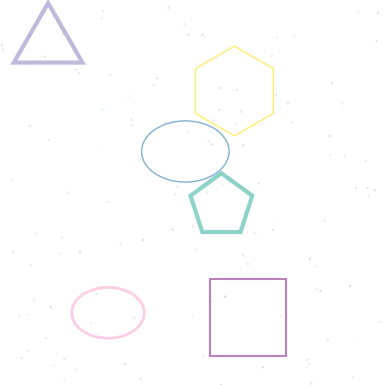[{"shape": "pentagon", "thickness": 3, "radius": 0.42, "center": [0.575, 0.466]}, {"shape": "triangle", "thickness": 3, "radius": 0.51, "center": [0.125, 0.889]}, {"shape": "oval", "thickness": 1, "radius": 0.57, "center": [0.481, 0.607]}, {"shape": "oval", "thickness": 2, "radius": 0.47, "center": [0.281, 0.188]}, {"shape": "square", "thickness": 1.5, "radius": 0.5, "center": [0.644, 0.175]}, {"shape": "hexagon", "thickness": 1, "radius": 0.58, "center": [0.609, 0.764]}]